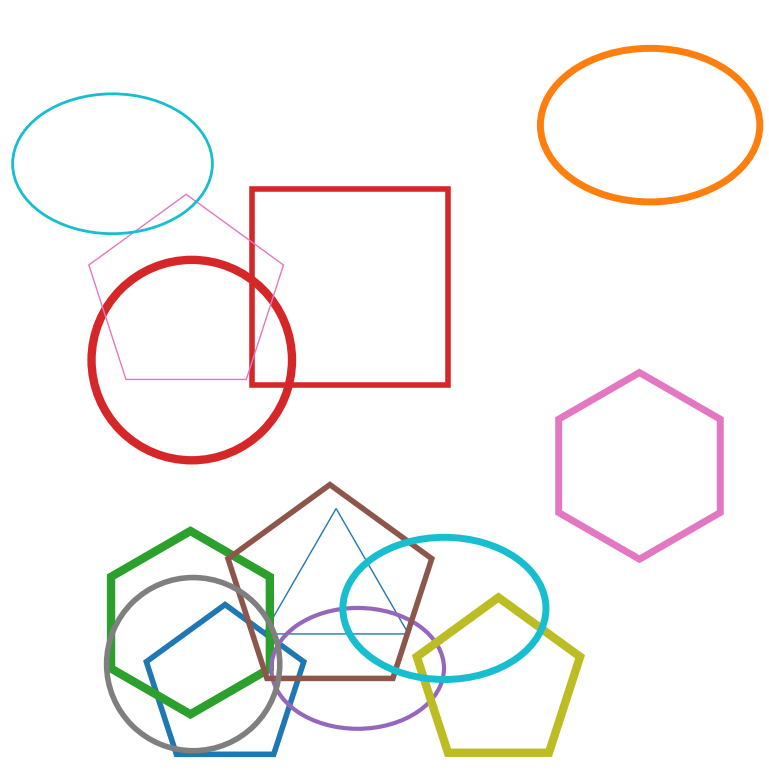[{"shape": "pentagon", "thickness": 2, "radius": 0.54, "center": [0.292, 0.107]}, {"shape": "triangle", "thickness": 0.5, "radius": 0.54, "center": [0.437, 0.231]}, {"shape": "oval", "thickness": 2.5, "radius": 0.71, "center": [0.844, 0.838]}, {"shape": "hexagon", "thickness": 3, "radius": 0.6, "center": [0.247, 0.191]}, {"shape": "circle", "thickness": 3, "radius": 0.65, "center": [0.249, 0.532]}, {"shape": "square", "thickness": 2, "radius": 0.64, "center": [0.454, 0.627]}, {"shape": "oval", "thickness": 1.5, "radius": 0.56, "center": [0.465, 0.132]}, {"shape": "pentagon", "thickness": 2, "radius": 0.7, "center": [0.428, 0.231]}, {"shape": "hexagon", "thickness": 2.5, "radius": 0.61, "center": [0.83, 0.395]}, {"shape": "pentagon", "thickness": 0.5, "radius": 0.66, "center": [0.242, 0.615]}, {"shape": "circle", "thickness": 2, "radius": 0.56, "center": [0.251, 0.137]}, {"shape": "pentagon", "thickness": 3, "radius": 0.56, "center": [0.647, 0.113]}, {"shape": "oval", "thickness": 1, "radius": 0.65, "center": [0.146, 0.787]}, {"shape": "oval", "thickness": 2.5, "radius": 0.66, "center": [0.577, 0.21]}]